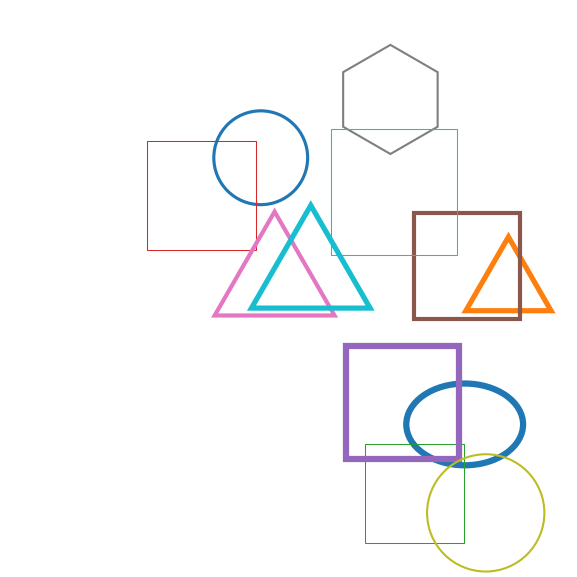[{"shape": "circle", "thickness": 1.5, "radius": 0.41, "center": [0.451, 0.726]}, {"shape": "oval", "thickness": 3, "radius": 0.51, "center": [0.805, 0.264]}, {"shape": "triangle", "thickness": 2.5, "radius": 0.43, "center": [0.88, 0.504]}, {"shape": "square", "thickness": 0.5, "radius": 0.43, "center": [0.718, 0.145]}, {"shape": "square", "thickness": 0.5, "radius": 0.47, "center": [0.349, 0.661]}, {"shape": "square", "thickness": 3, "radius": 0.49, "center": [0.697, 0.302]}, {"shape": "square", "thickness": 2, "radius": 0.46, "center": [0.808, 0.538]}, {"shape": "triangle", "thickness": 2, "radius": 0.6, "center": [0.475, 0.513]}, {"shape": "hexagon", "thickness": 1, "radius": 0.47, "center": [0.676, 0.827]}, {"shape": "circle", "thickness": 1, "radius": 0.51, "center": [0.841, 0.111]}, {"shape": "square", "thickness": 0.5, "radius": 0.55, "center": [0.683, 0.666]}, {"shape": "triangle", "thickness": 2.5, "radius": 0.59, "center": [0.538, 0.525]}]